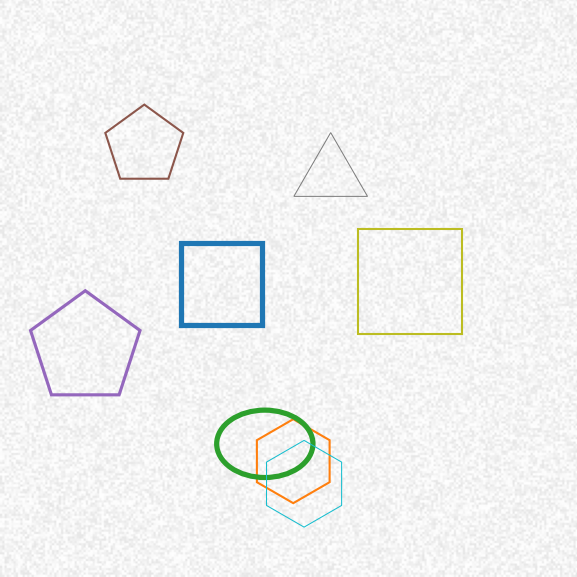[{"shape": "square", "thickness": 2.5, "radius": 0.35, "center": [0.384, 0.508]}, {"shape": "hexagon", "thickness": 1, "radius": 0.36, "center": [0.508, 0.201]}, {"shape": "oval", "thickness": 2.5, "radius": 0.42, "center": [0.459, 0.231]}, {"shape": "pentagon", "thickness": 1.5, "radius": 0.5, "center": [0.148, 0.396]}, {"shape": "pentagon", "thickness": 1, "radius": 0.35, "center": [0.25, 0.747]}, {"shape": "triangle", "thickness": 0.5, "radius": 0.37, "center": [0.573, 0.696]}, {"shape": "square", "thickness": 1, "radius": 0.45, "center": [0.71, 0.512]}, {"shape": "hexagon", "thickness": 0.5, "radius": 0.38, "center": [0.527, 0.161]}]